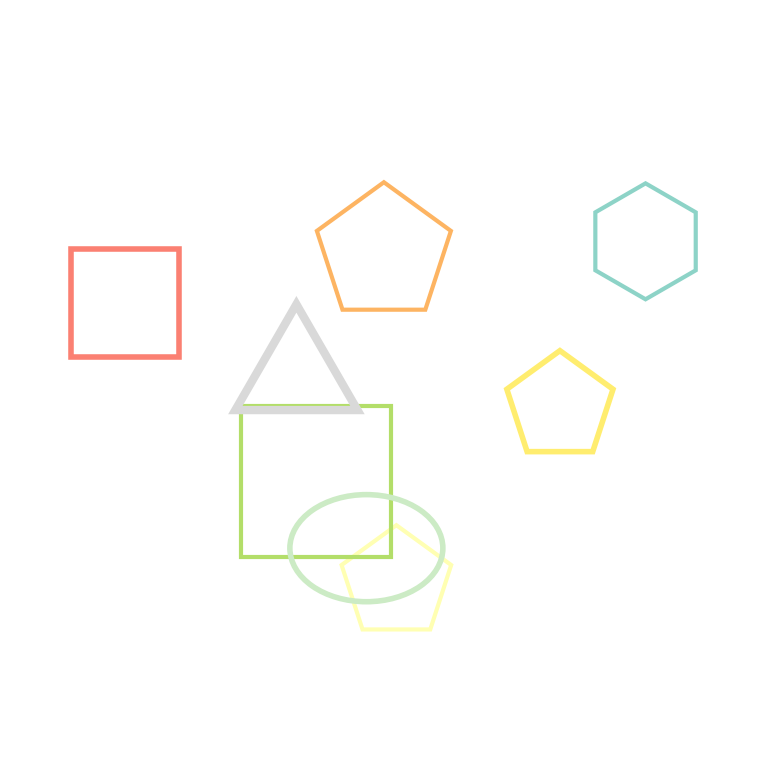[{"shape": "hexagon", "thickness": 1.5, "radius": 0.38, "center": [0.838, 0.687]}, {"shape": "pentagon", "thickness": 1.5, "radius": 0.37, "center": [0.515, 0.243]}, {"shape": "square", "thickness": 2, "radius": 0.35, "center": [0.162, 0.606]}, {"shape": "pentagon", "thickness": 1.5, "radius": 0.46, "center": [0.499, 0.672]}, {"shape": "square", "thickness": 1.5, "radius": 0.49, "center": [0.411, 0.375]}, {"shape": "triangle", "thickness": 3, "radius": 0.46, "center": [0.385, 0.513]}, {"shape": "oval", "thickness": 2, "radius": 0.5, "center": [0.476, 0.288]}, {"shape": "pentagon", "thickness": 2, "radius": 0.36, "center": [0.727, 0.472]}]